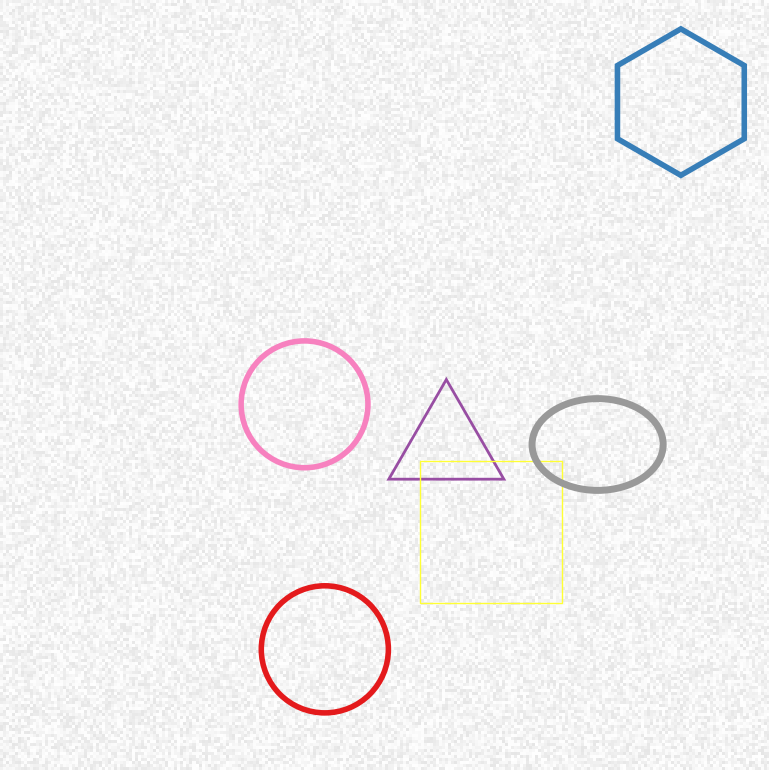[{"shape": "circle", "thickness": 2, "radius": 0.41, "center": [0.422, 0.157]}, {"shape": "hexagon", "thickness": 2, "radius": 0.48, "center": [0.884, 0.867]}, {"shape": "triangle", "thickness": 1, "radius": 0.43, "center": [0.58, 0.421]}, {"shape": "square", "thickness": 0.5, "radius": 0.46, "center": [0.638, 0.309]}, {"shape": "circle", "thickness": 2, "radius": 0.41, "center": [0.396, 0.475]}, {"shape": "oval", "thickness": 2.5, "radius": 0.43, "center": [0.776, 0.423]}]